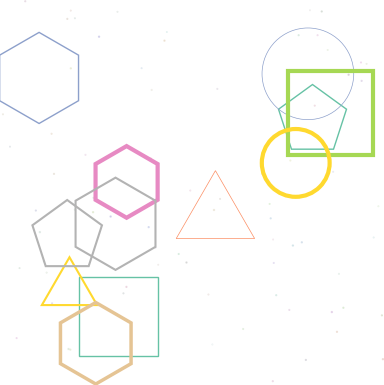[{"shape": "square", "thickness": 1, "radius": 0.51, "center": [0.309, 0.177]}, {"shape": "pentagon", "thickness": 1, "radius": 0.46, "center": [0.812, 0.688]}, {"shape": "triangle", "thickness": 0.5, "radius": 0.59, "center": [0.56, 0.439]}, {"shape": "hexagon", "thickness": 1, "radius": 0.59, "center": [0.102, 0.798]}, {"shape": "circle", "thickness": 0.5, "radius": 0.6, "center": [0.8, 0.808]}, {"shape": "hexagon", "thickness": 3, "radius": 0.47, "center": [0.329, 0.527]}, {"shape": "square", "thickness": 3, "radius": 0.55, "center": [0.859, 0.708]}, {"shape": "circle", "thickness": 3, "radius": 0.44, "center": [0.768, 0.577]}, {"shape": "triangle", "thickness": 1.5, "radius": 0.41, "center": [0.18, 0.249]}, {"shape": "hexagon", "thickness": 2.5, "radius": 0.53, "center": [0.249, 0.108]}, {"shape": "hexagon", "thickness": 1.5, "radius": 0.6, "center": [0.3, 0.419]}, {"shape": "pentagon", "thickness": 1.5, "radius": 0.47, "center": [0.175, 0.386]}]